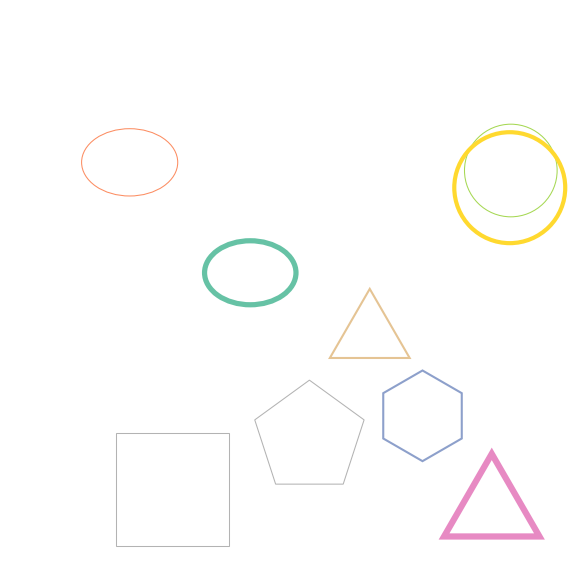[{"shape": "oval", "thickness": 2.5, "radius": 0.4, "center": [0.433, 0.527]}, {"shape": "oval", "thickness": 0.5, "radius": 0.42, "center": [0.225, 0.718]}, {"shape": "hexagon", "thickness": 1, "radius": 0.39, "center": [0.732, 0.279]}, {"shape": "triangle", "thickness": 3, "radius": 0.48, "center": [0.852, 0.118]}, {"shape": "circle", "thickness": 0.5, "radius": 0.4, "center": [0.885, 0.704]}, {"shape": "circle", "thickness": 2, "radius": 0.48, "center": [0.883, 0.674]}, {"shape": "triangle", "thickness": 1, "radius": 0.4, "center": [0.64, 0.419]}, {"shape": "pentagon", "thickness": 0.5, "radius": 0.5, "center": [0.536, 0.241]}, {"shape": "square", "thickness": 0.5, "radius": 0.49, "center": [0.299, 0.151]}]